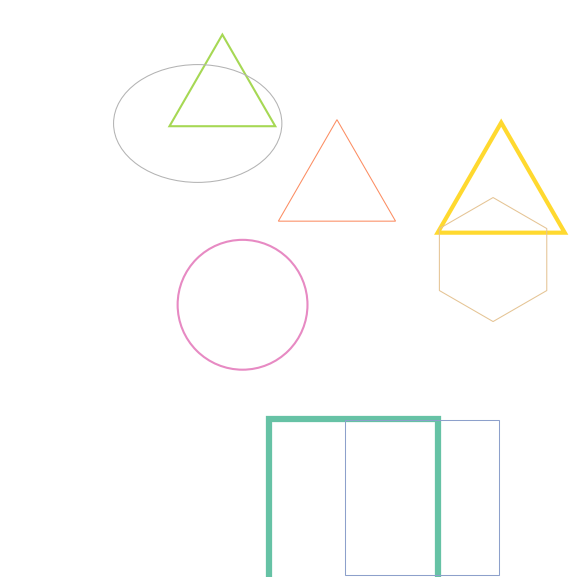[{"shape": "square", "thickness": 3, "radius": 0.73, "center": [0.612, 0.128]}, {"shape": "triangle", "thickness": 0.5, "radius": 0.59, "center": [0.583, 0.675]}, {"shape": "square", "thickness": 0.5, "radius": 0.67, "center": [0.73, 0.138]}, {"shape": "circle", "thickness": 1, "radius": 0.56, "center": [0.42, 0.471]}, {"shape": "triangle", "thickness": 1, "radius": 0.53, "center": [0.385, 0.833]}, {"shape": "triangle", "thickness": 2, "radius": 0.64, "center": [0.868, 0.66]}, {"shape": "hexagon", "thickness": 0.5, "radius": 0.54, "center": [0.854, 0.55]}, {"shape": "oval", "thickness": 0.5, "radius": 0.73, "center": [0.342, 0.785]}]